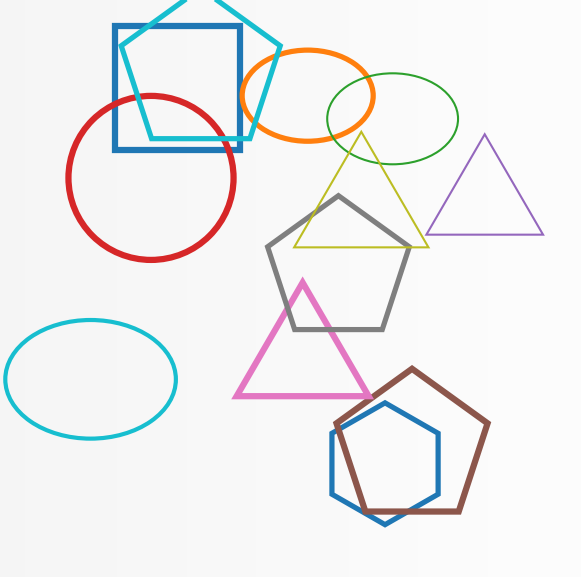[{"shape": "hexagon", "thickness": 2.5, "radius": 0.53, "center": [0.662, 0.196]}, {"shape": "square", "thickness": 3, "radius": 0.54, "center": [0.305, 0.847]}, {"shape": "oval", "thickness": 2.5, "radius": 0.56, "center": [0.529, 0.833]}, {"shape": "oval", "thickness": 1, "radius": 0.56, "center": [0.675, 0.793]}, {"shape": "circle", "thickness": 3, "radius": 0.71, "center": [0.26, 0.691]}, {"shape": "triangle", "thickness": 1, "radius": 0.58, "center": [0.834, 0.651]}, {"shape": "pentagon", "thickness": 3, "radius": 0.68, "center": [0.709, 0.224]}, {"shape": "triangle", "thickness": 3, "radius": 0.66, "center": [0.521, 0.379]}, {"shape": "pentagon", "thickness": 2.5, "radius": 0.64, "center": [0.582, 0.532]}, {"shape": "triangle", "thickness": 1, "radius": 0.67, "center": [0.622, 0.638]}, {"shape": "pentagon", "thickness": 2.5, "radius": 0.72, "center": [0.345, 0.875]}, {"shape": "oval", "thickness": 2, "radius": 0.73, "center": [0.156, 0.342]}]